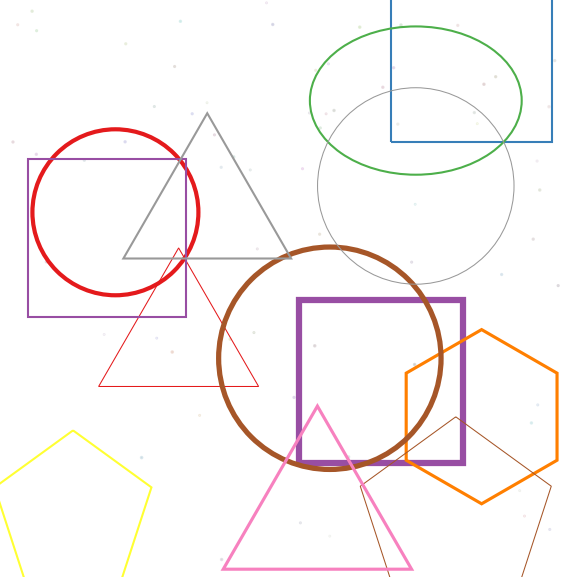[{"shape": "circle", "thickness": 2, "radius": 0.72, "center": [0.2, 0.632]}, {"shape": "triangle", "thickness": 0.5, "radius": 0.8, "center": [0.309, 0.41]}, {"shape": "square", "thickness": 1, "radius": 0.7, "center": [0.816, 0.893]}, {"shape": "oval", "thickness": 1, "radius": 0.92, "center": [0.72, 0.825]}, {"shape": "square", "thickness": 3, "radius": 0.71, "center": [0.66, 0.338]}, {"shape": "square", "thickness": 1, "radius": 0.68, "center": [0.185, 0.587]}, {"shape": "hexagon", "thickness": 1.5, "radius": 0.75, "center": [0.834, 0.278]}, {"shape": "pentagon", "thickness": 1, "radius": 0.71, "center": [0.126, 0.111]}, {"shape": "circle", "thickness": 2.5, "radius": 0.96, "center": [0.571, 0.379]}, {"shape": "pentagon", "thickness": 0.5, "radius": 0.87, "center": [0.789, 0.103]}, {"shape": "triangle", "thickness": 1.5, "radius": 0.94, "center": [0.55, 0.108]}, {"shape": "circle", "thickness": 0.5, "radius": 0.85, "center": [0.72, 0.677]}, {"shape": "triangle", "thickness": 1, "radius": 0.84, "center": [0.359, 0.635]}]